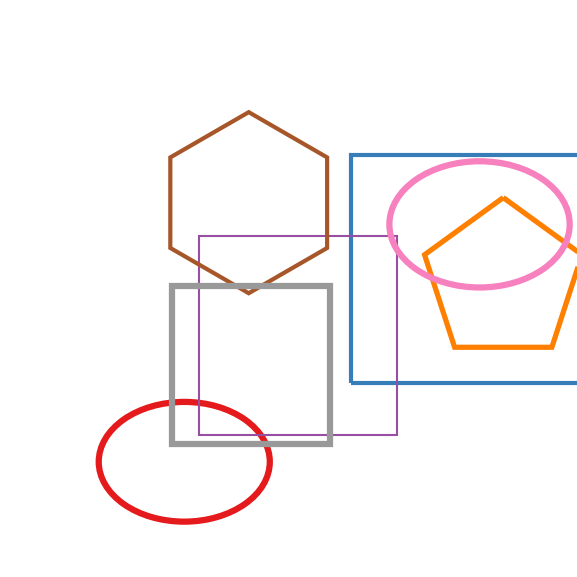[{"shape": "oval", "thickness": 3, "radius": 0.74, "center": [0.319, 0.2]}, {"shape": "square", "thickness": 2, "radius": 0.99, "center": [0.806, 0.533]}, {"shape": "square", "thickness": 1, "radius": 0.86, "center": [0.516, 0.418]}, {"shape": "pentagon", "thickness": 2.5, "radius": 0.72, "center": [0.871, 0.514]}, {"shape": "hexagon", "thickness": 2, "radius": 0.78, "center": [0.431, 0.648]}, {"shape": "oval", "thickness": 3, "radius": 0.78, "center": [0.83, 0.611]}, {"shape": "square", "thickness": 3, "radius": 0.68, "center": [0.434, 0.367]}]